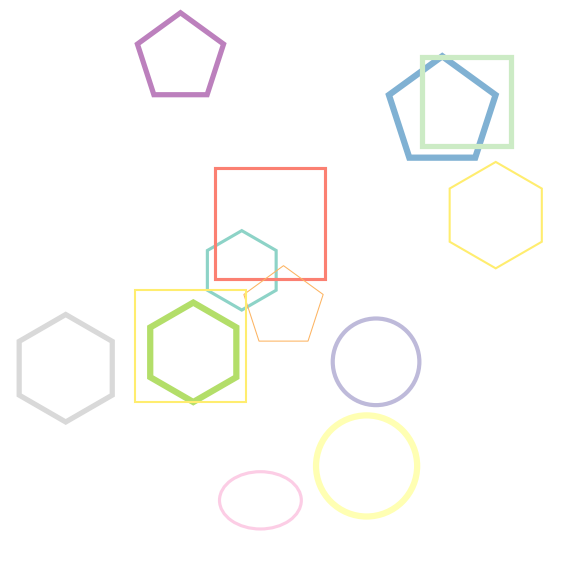[{"shape": "hexagon", "thickness": 1.5, "radius": 0.34, "center": [0.419, 0.531]}, {"shape": "circle", "thickness": 3, "radius": 0.44, "center": [0.635, 0.192]}, {"shape": "circle", "thickness": 2, "radius": 0.38, "center": [0.651, 0.373]}, {"shape": "square", "thickness": 1.5, "radius": 0.48, "center": [0.467, 0.612]}, {"shape": "pentagon", "thickness": 3, "radius": 0.49, "center": [0.766, 0.805]}, {"shape": "pentagon", "thickness": 0.5, "radius": 0.36, "center": [0.491, 0.467]}, {"shape": "hexagon", "thickness": 3, "radius": 0.43, "center": [0.335, 0.389]}, {"shape": "oval", "thickness": 1.5, "radius": 0.35, "center": [0.451, 0.133]}, {"shape": "hexagon", "thickness": 2.5, "radius": 0.47, "center": [0.114, 0.361]}, {"shape": "pentagon", "thickness": 2.5, "radius": 0.39, "center": [0.313, 0.899]}, {"shape": "square", "thickness": 2.5, "radius": 0.38, "center": [0.808, 0.823]}, {"shape": "hexagon", "thickness": 1, "radius": 0.46, "center": [0.858, 0.627]}, {"shape": "square", "thickness": 1, "radius": 0.48, "center": [0.33, 0.4]}]